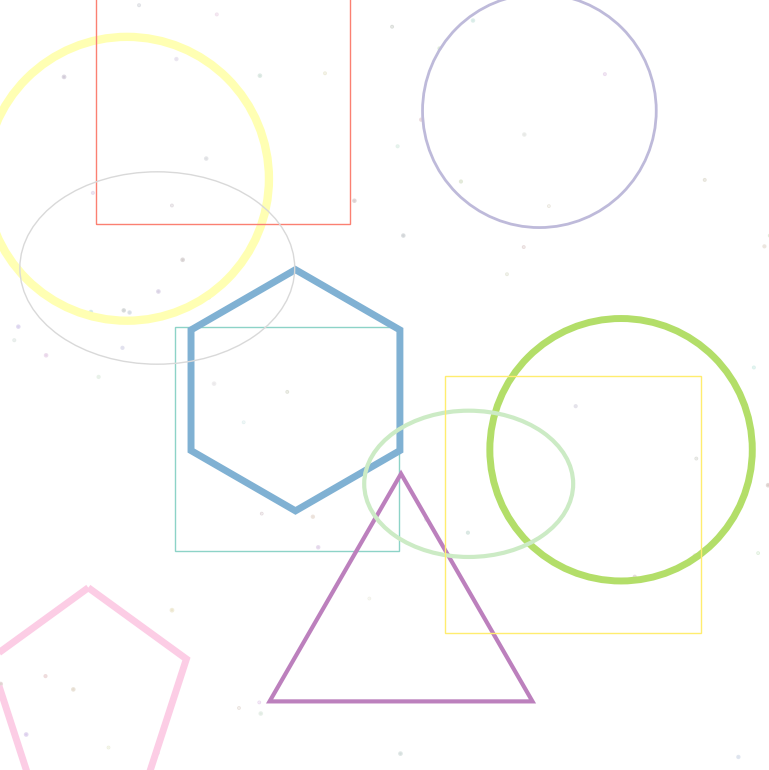[{"shape": "square", "thickness": 0.5, "radius": 0.73, "center": [0.373, 0.43]}, {"shape": "circle", "thickness": 3, "radius": 0.92, "center": [0.165, 0.768]}, {"shape": "circle", "thickness": 1, "radius": 0.76, "center": [0.701, 0.856]}, {"shape": "square", "thickness": 0.5, "radius": 0.83, "center": [0.29, 0.874]}, {"shape": "hexagon", "thickness": 2.5, "radius": 0.78, "center": [0.384, 0.493]}, {"shape": "circle", "thickness": 2.5, "radius": 0.85, "center": [0.807, 0.416]}, {"shape": "pentagon", "thickness": 2.5, "radius": 0.67, "center": [0.115, 0.103]}, {"shape": "oval", "thickness": 0.5, "radius": 0.89, "center": [0.204, 0.652]}, {"shape": "triangle", "thickness": 1.5, "radius": 0.99, "center": [0.521, 0.188]}, {"shape": "oval", "thickness": 1.5, "radius": 0.68, "center": [0.609, 0.372]}, {"shape": "square", "thickness": 0.5, "radius": 0.83, "center": [0.744, 0.345]}]